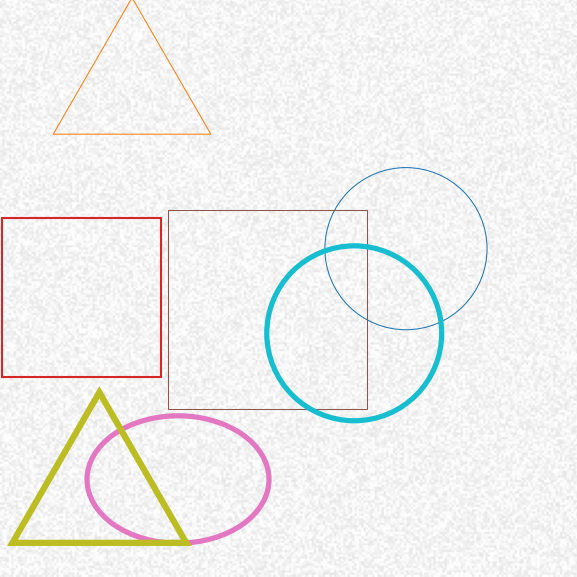[{"shape": "circle", "thickness": 0.5, "radius": 0.7, "center": [0.703, 0.569]}, {"shape": "triangle", "thickness": 0.5, "radius": 0.79, "center": [0.229, 0.846]}, {"shape": "square", "thickness": 1, "radius": 0.69, "center": [0.141, 0.484]}, {"shape": "square", "thickness": 0.5, "radius": 0.86, "center": [0.463, 0.464]}, {"shape": "oval", "thickness": 2.5, "radius": 0.79, "center": [0.308, 0.169]}, {"shape": "triangle", "thickness": 3, "radius": 0.87, "center": [0.172, 0.146]}, {"shape": "circle", "thickness": 2.5, "radius": 0.76, "center": [0.613, 0.422]}]